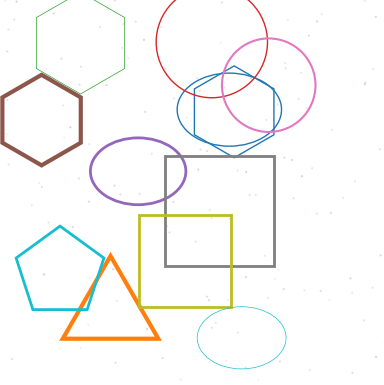[{"shape": "hexagon", "thickness": 1, "radius": 0.6, "center": [0.608, 0.71]}, {"shape": "oval", "thickness": 1, "radius": 0.68, "center": [0.596, 0.715]}, {"shape": "triangle", "thickness": 3, "radius": 0.72, "center": [0.287, 0.192]}, {"shape": "hexagon", "thickness": 0.5, "radius": 0.66, "center": [0.209, 0.888]}, {"shape": "circle", "thickness": 1, "radius": 0.72, "center": [0.55, 0.891]}, {"shape": "oval", "thickness": 2, "radius": 0.62, "center": [0.359, 0.555]}, {"shape": "hexagon", "thickness": 3, "radius": 0.59, "center": [0.108, 0.688]}, {"shape": "circle", "thickness": 1.5, "radius": 0.61, "center": [0.698, 0.779]}, {"shape": "square", "thickness": 2, "radius": 0.71, "center": [0.57, 0.452]}, {"shape": "square", "thickness": 2, "radius": 0.59, "center": [0.481, 0.322]}, {"shape": "oval", "thickness": 0.5, "radius": 0.58, "center": [0.628, 0.123]}, {"shape": "pentagon", "thickness": 2, "radius": 0.6, "center": [0.156, 0.293]}]